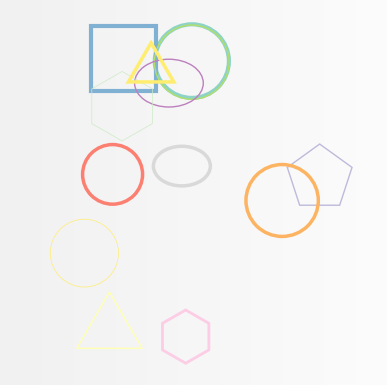[{"shape": "circle", "thickness": 3, "radius": 0.48, "center": [0.495, 0.841]}, {"shape": "triangle", "thickness": 1, "radius": 0.49, "center": [0.283, 0.144]}, {"shape": "pentagon", "thickness": 1, "radius": 0.44, "center": [0.825, 0.538]}, {"shape": "circle", "thickness": 2.5, "radius": 0.39, "center": [0.291, 0.547]}, {"shape": "square", "thickness": 3, "radius": 0.42, "center": [0.319, 0.849]}, {"shape": "circle", "thickness": 2.5, "radius": 0.47, "center": [0.728, 0.479]}, {"shape": "circle", "thickness": 1, "radius": 0.48, "center": [0.495, 0.839]}, {"shape": "hexagon", "thickness": 2, "radius": 0.35, "center": [0.479, 0.126]}, {"shape": "oval", "thickness": 2.5, "radius": 0.37, "center": [0.469, 0.569]}, {"shape": "oval", "thickness": 1, "radius": 0.44, "center": [0.436, 0.784]}, {"shape": "hexagon", "thickness": 0.5, "radius": 0.45, "center": [0.315, 0.724]}, {"shape": "circle", "thickness": 0.5, "radius": 0.44, "center": [0.218, 0.343]}, {"shape": "triangle", "thickness": 2.5, "radius": 0.34, "center": [0.39, 0.821]}]